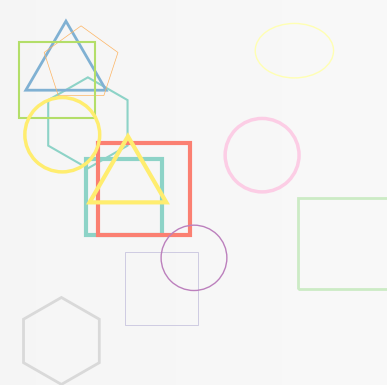[{"shape": "hexagon", "thickness": 1.5, "radius": 0.59, "center": [0.227, 0.681]}, {"shape": "square", "thickness": 3, "radius": 0.49, "center": [0.32, 0.488]}, {"shape": "oval", "thickness": 1, "radius": 0.51, "center": [0.76, 0.868]}, {"shape": "square", "thickness": 0.5, "radius": 0.47, "center": [0.416, 0.251]}, {"shape": "square", "thickness": 3, "radius": 0.59, "center": [0.372, 0.509]}, {"shape": "triangle", "thickness": 2, "radius": 0.6, "center": [0.17, 0.826]}, {"shape": "pentagon", "thickness": 0.5, "radius": 0.5, "center": [0.209, 0.833]}, {"shape": "square", "thickness": 1.5, "radius": 0.49, "center": [0.146, 0.791]}, {"shape": "circle", "thickness": 2.5, "radius": 0.48, "center": [0.676, 0.597]}, {"shape": "hexagon", "thickness": 2, "radius": 0.56, "center": [0.158, 0.114]}, {"shape": "circle", "thickness": 1, "radius": 0.42, "center": [0.501, 0.33]}, {"shape": "square", "thickness": 2, "radius": 0.59, "center": [0.888, 0.368]}, {"shape": "circle", "thickness": 2.5, "radius": 0.48, "center": [0.161, 0.65]}, {"shape": "triangle", "thickness": 3, "radius": 0.57, "center": [0.33, 0.532]}]